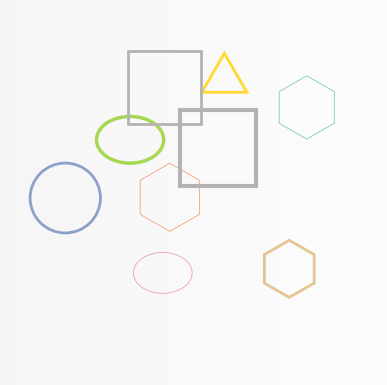[{"shape": "hexagon", "thickness": 0.5, "radius": 0.41, "center": [0.792, 0.721]}, {"shape": "hexagon", "thickness": 0.5, "radius": 0.44, "center": [0.438, 0.487]}, {"shape": "circle", "thickness": 2, "radius": 0.45, "center": [0.168, 0.486]}, {"shape": "oval", "thickness": 0.5, "radius": 0.38, "center": [0.42, 0.291]}, {"shape": "oval", "thickness": 2.5, "radius": 0.43, "center": [0.336, 0.637]}, {"shape": "triangle", "thickness": 2, "radius": 0.34, "center": [0.579, 0.794]}, {"shape": "hexagon", "thickness": 2, "radius": 0.37, "center": [0.746, 0.302]}, {"shape": "square", "thickness": 3, "radius": 0.49, "center": [0.563, 0.616]}, {"shape": "square", "thickness": 2, "radius": 0.47, "center": [0.425, 0.773]}]